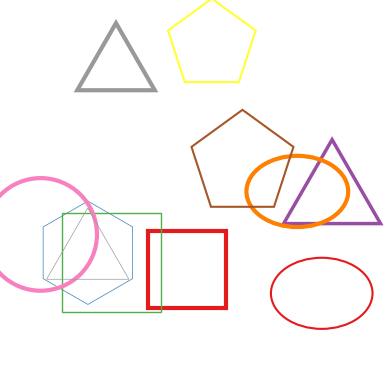[{"shape": "oval", "thickness": 1.5, "radius": 0.66, "center": [0.836, 0.238]}, {"shape": "square", "thickness": 3, "radius": 0.5, "center": [0.486, 0.3]}, {"shape": "hexagon", "thickness": 0.5, "radius": 0.67, "center": [0.228, 0.343]}, {"shape": "square", "thickness": 1, "radius": 0.64, "center": [0.289, 0.318]}, {"shape": "triangle", "thickness": 2.5, "radius": 0.73, "center": [0.863, 0.492]}, {"shape": "oval", "thickness": 3, "radius": 0.66, "center": [0.772, 0.503]}, {"shape": "pentagon", "thickness": 1.5, "radius": 0.6, "center": [0.55, 0.884]}, {"shape": "pentagon", "thickness": 1.5, "radius": 0.7, "center": [0.63, 0.575]}, {"shape": "circle", "thickness": 3, "radius": 0.73, "center": [0.106, 0.391]}, {"shape": "triangle", "thickness": 0.5, "radius": 0.62, "center": [0.228, 0.336]}, {"shape": "triangle", "thickness": 3, "radius": 0.58, "center": [0.301, 0.824]}]